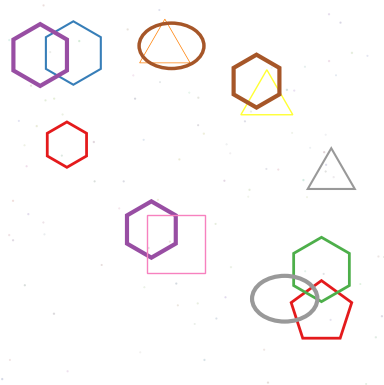[{"shape": "pentagon", "thickness": 2, "radius": 0.41, "center": [0.835, 0.188]}, {"shape": "hexagon", "thickness": 2, "radius": 0.29, "center": [0.174, 0.624]}, {"shape": "hexagon", "thickness": 1.5, "radius": 0.41, "center": [0.191, 0.862]}, {"shape": "hexagon", "thickness": 2, "radius": 0.42, "center": [0.835, 0.3]}, {"shape": "hexagon", "thickness": 3, "radius": 0.37, "center": [0.393, 0.404]}, {"shape": "hexagon", "thickness": 3, "radius": 0.4, "center": [0.104, 0.857]}, {"shape": "triangle", "thickness": 0.5, "radius": 0.38, "center": [0.428, 0.875]}, {"shape": "triangle", "thickness": 1, "radius": 0.39, "center": [0.693, 0.741]}, {"shape": "oval", "thickness": 2.5, "radius": 0.42, "center": [0.446, 0.881]}, {"shape": "hexagon", "thickness": 3, "radius": 0.34, "center": [0.666, 0.789]}, {"shape": "square", "thickness": 1, "radius": 0.38, "center": [0.457, 0.366]}, {"shape": "oval", "thickness": 3, "radius": 0.42, "center": [0.74, 0.224]}, {"shape": "triangle", "thickness": 1.5, "radius": 0.35, "center": [0.86, 0.544]}]